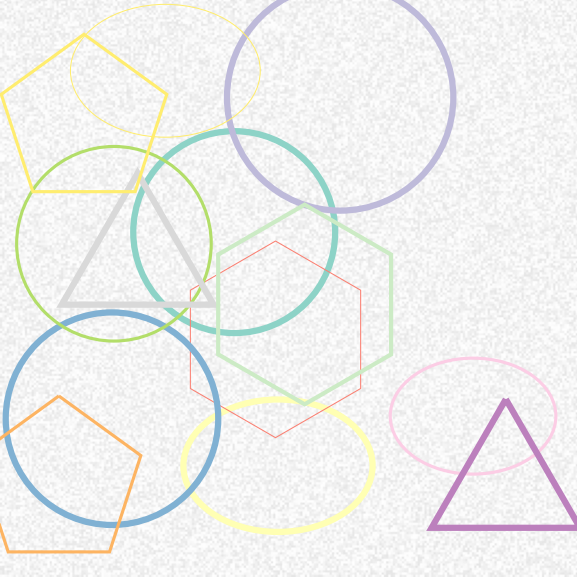[{"shape": "circle", "thickness": 3, "radius": 0.87, "center": [0.406, 0.597]}, {"shape": "oval", "thickness": 3, "radius": 0.82, "center": [0.481, 0.193]}, {"shape": "circle", "thickness": 3, "radius": 0.98, "center": [0.589, 0.83]}, {"shape": "hexagon", "thickness": 0.5, "radius": 0.85, "center": [0.477, 0.411]}, {"shape": "circle", "thickness": 3, "radius": 0.92, "center": [0.194, 0.274]}, {"shape": "pentagon", "thickness": 1.5, "radius": 0.75, "center": [0.102, 0.164]}, {"shape": "circle", "thickness": 1.5, "radius": 0.84, "center": [0.197, 0.577]}, {"shape": "oval", "thickness": 1.5, "radius": 0.72, "center": [0.819, 0.279]}, {"shape": "triangle", "thickness": 3, "radius": 0.76, "center": [0.238, 0.548]}, {"shape": "triangle", "thickness": 3, "radius": 0.74, "center": [0.876, 0.159]}, {"shape": "hexagon", "thickness": 2, "radius": 0.86, "center": [0.528, 0.472]}, {"shape": "oval", "thickness": 0.5, "radius": 0.82, "center": [0.286, 0.877]}, {"shape": "pentagon", "thickness": 1.5, "radius": 0.75, "center": [0.145, 0.789]}]